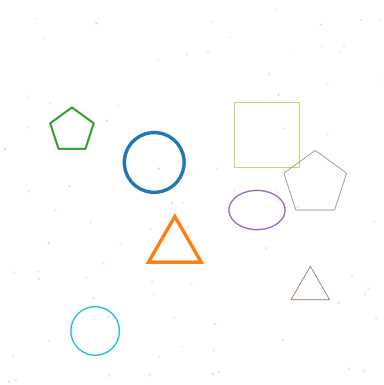[{"shape": "circle", "thickness": 2.5, "radius": 0.39, "center": [0.401, 0.578]}, {"shape": "triangle", "thickness": 2.5, "radius": 0.4, "center": [0.454, 0.358]}, {"shape": "pentagon", "thickness": 1.5, "radius": 0.3, "center": [0.187, 0.661]}, {"shape": "oval", "thickness": 1, "radius": 0.36, "center": [0.668, 0.454]}, {"shape": "triangle", "thickness": 0.5, "radius": 0.29, "center": [0.806, 0.25]}, {"shape": "pentagon", "thickness": 0.5, "radius": 0.43, "center": [0.819, 0.524]}, {"shape": "square", "thickness": 0.5, "radius": 0.42, "center": [0.693, 0.651]}, {"shape": "circle", "thickness": 1, "radius": 0.32, "center": [0.247, 0.14]}]